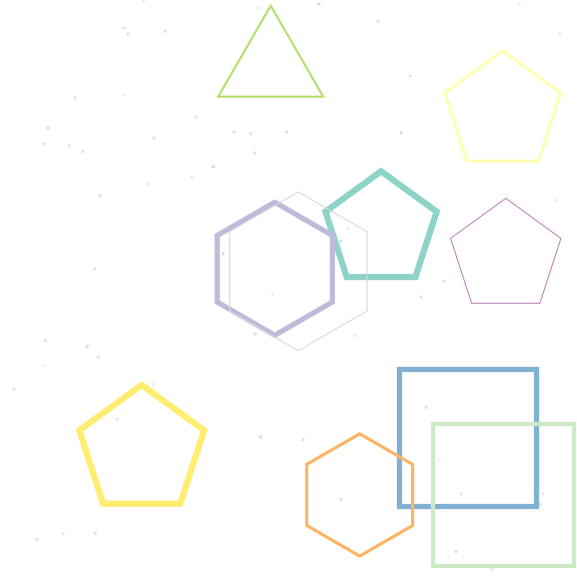[{"shape": "pentagon", "thickness": 3, "radius": 0.51, "center": [0.66, 0.601]}, {"shape": "pentagon", "thickness": 1.5, "radius": 0.53, "center": [0.87, 0.806]}, {"shape": "hexagon", "thickness": 2.5, "radius": 0.58, "center": [0.476, 0.534]}, {"shape": "square", "thickness": 2.5, "radius": 0.59, "center": [0.81, 0.242]}, {"shape": "hexagon", "thickness": 1.5, "radius": 0.53, "center": [0.623, 0.142]}, {"shape": "triangle", "thickness": 1, "radius": 0.52, "center": [0.469, 0.884]}, {"shape": "hexagon", "thickness": 0.5, "radius": 0.69, "center": [0.517, 0.529]}, {"shape": "pentagon", "thickness": 0.5, "radius": 0.5, "center": [0.876, 0.555]}, {"shape": "square", "thickness": 2, "radius": 0.61, "center": [0.872, 0.142]}, {"shape": "pentagon", "thickness": 3, "radius": 0.57, "center": [0.245, 0.219]}]